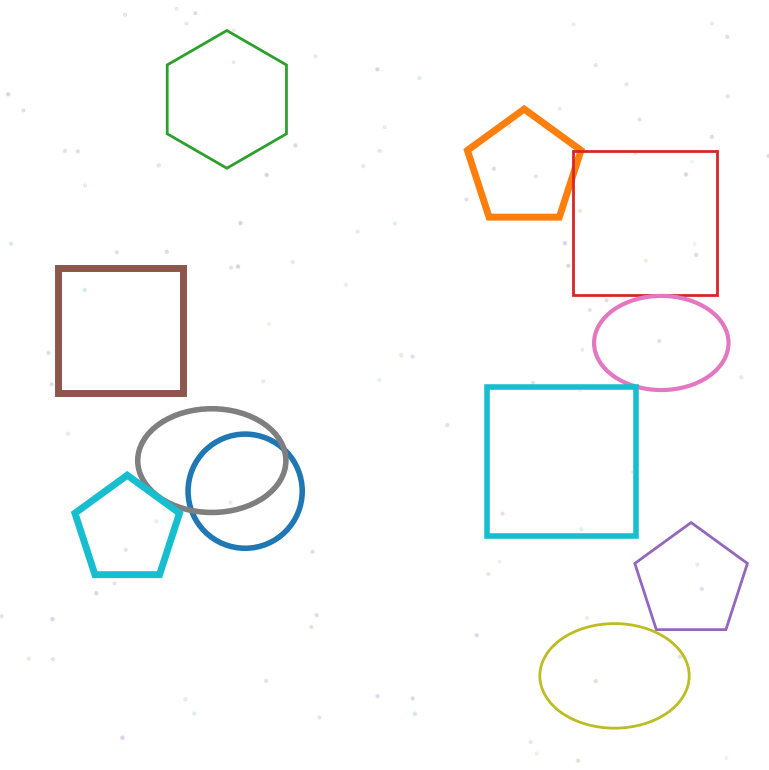[{"shape": "circle", "thickness": 2, "radius": 0.37, "center": [0.318, 0.362]}, {"shape": "pentagon", "thickness": 2.5, "radius": 0.39, "center": [0.681, 0.781]}, {"shape": "hexagon", "thickness": 1, "radius": 0.45, "center": [0.295, 0.871]}, {"shape": "square", "thickness": 1, "radius": 0.47, "center": [0.838, 0.71]}, {"shape": "pentagon", "thickness": 1, "radius": 0.38, "center": [0.898, 0.244]}, {"shape": "square", "thickness": 2.5, "radius": 0.41, "center": [0.157, 0.57]}, {"shape": "oval", "thickness": 1.5, "radius": 0.44, "center": [0.859, 0.555]}, {"shape": "oval", "thickness": 2, "radius": 0.48, "center": [0.275, 0.402]}, {"shape": "oval", "thickness": 1, "radius": 0.49, "center": [0.798, 0.122]}, {"shape": "square", "thickness": 2, "radius": 0.48, "center": [0.729, 0.401]}, {"shape": "pentagon", "thickness": 2.5, "radius": 0.36, "center": [0.165, 0.311]}]